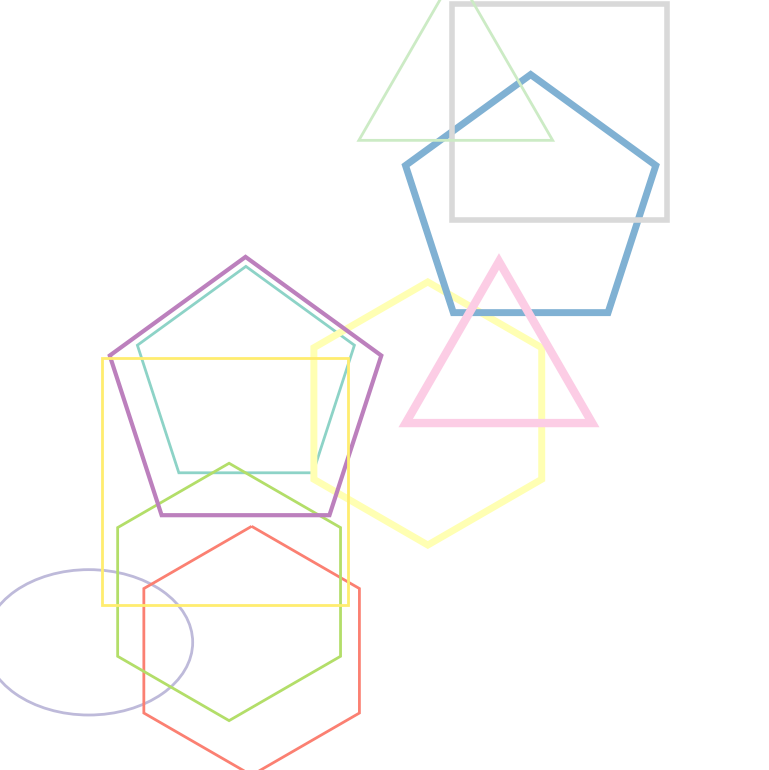[{"shape": "pentagon", "thickness": 1, "radius": 0.74, "center": [0.319, 0.506]}, {"shape": "hexagon", "thickness": 2.5, "radius": 0.85, "center": [0.556, 0.463]}, {"shape": "oval", "thickness": 1, "radius": 0.67, "center": [0.115, 0.166]}, {"shape": "hexagon", "thickness": 1, "radius": 0.81, "center": [0.327, 0.155]}, {"shape": "pentagon", "thickness": 2.5, "radius": 0.85, "center": [0.689, 0.732]}, {"shape": "hexagon", "thickness": 1, "radius": 0.84, "center": [0.298, 0.231]}, {"shape": "triangle", "thickness": 3, "radius": 0.7, "center": [0.648, 0.52]}, {"shape": "square", "thickness": 2, "radius": 0.7, "center": [0.727, 0.855]}, {"shape": "pentagon", "thickness": 1.5, "radius": 0.93, "center": [0.319, 0.481]}, {"shape": "triangle", "thickness": 1, "radius": 0.73, "center": [0.592, 0.89]}, {"shape": "square", "thickness": 1, "radius": 0.8, "center": [0.292, 0.375]}]